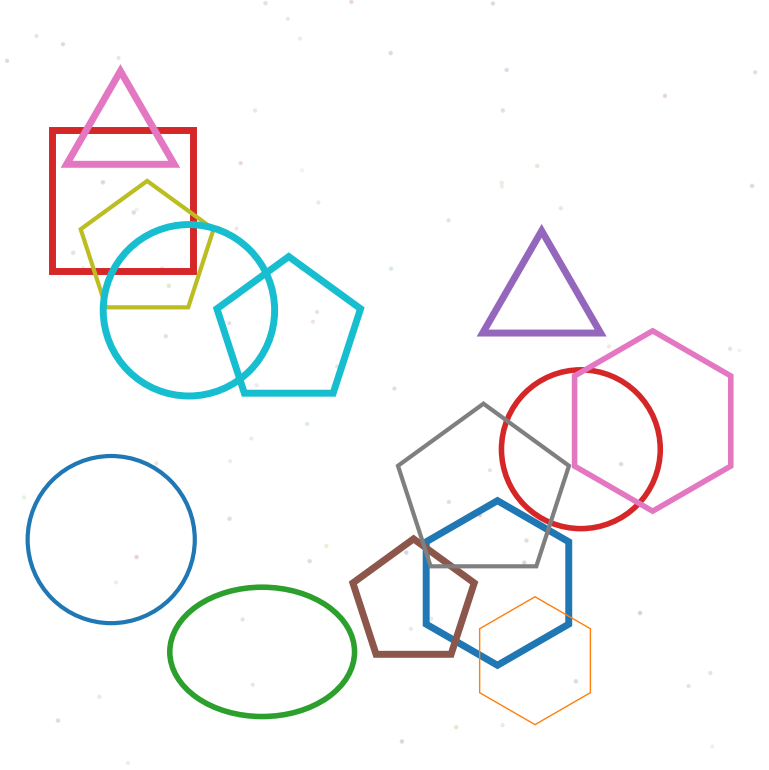[{"shape": "hexagon", "thickness": 2.5, "radius": 0.53, "center": [0.646, 0.243]}, {"shape": "circle", "thickness": 1.5, "radius": 0.54, "center": [0.144, 0.299]}, {"shape": "hexagon", "thickness": 0.5, "radius": 0.42, "center": [0.695, 0.142]}, {"shape": "oval", "thickness": 2, "radius": 0.6, "center": [0.34, 0.153]}, {"shape": "square", "thickness": 2.5, "radius": 0.46, "center": [0.159, 0.74]}, {"shape": "circle", "thickness": 2, "radius": 0.52, "center": [0.754, 0.417]}, {"shape": "triangle", "thickness": 2.5, "radius": 0.44, "center": [0.703, 0.612]}, {"shape": "pentagon", "thickness": 2.5, "radius": 0.41, "center": [0.537, 0.217]}, {"shape": "hexagon", "thickness": 2, "radius": 0.59, "center": [0.848, 0.453]}, {"shape": "triangle", "thickness": 2.5, "radius": 0.4, "center": [0.156, 0.827]}, {"shape": "pentagon", "thickness": 1.5, "radius": 0.58, "center": [0.628, 0.359]}, {"shape": "pentagon", "thickness": 1.5, "radius": 0.45, "center": [0.191, 0.674]}, {"shape": "pentagon", "thickness": 2.5, "radius": 0.49, "center": [0.375, 0.569]}, {"shape": "circle", "thickness": 2.5, "radius": 0.56, "center": [0.245, 0.597]}]